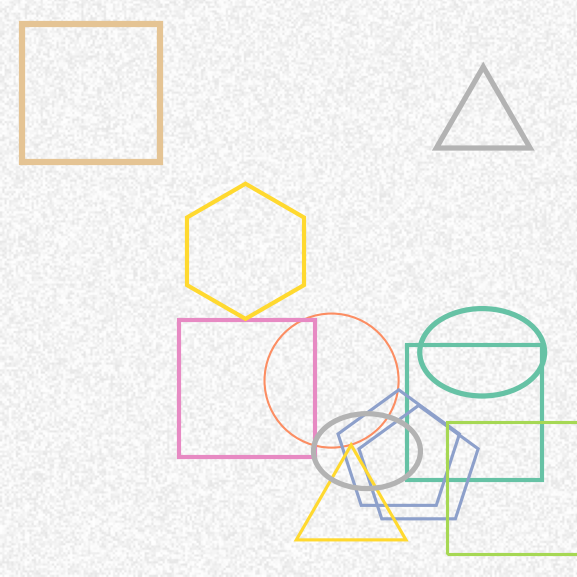[{"shape": "oval", "thickness": 2.5, "radius": 0.54, "center": [0.835, 0.389]}, {"shape": "square", "thickness": 2, "radius": 0.58, "center": [0.822, 0.285]}, {"shape": "circle", "thickness": 1, "radius": 0.58, "center": [0.574, 0.34]}, {"shape": "pentagon", "thickness": 1.5, "radius": 0.54, "center": [0.725, 0.189]}, {"shape": "pentagon", "thickness": 1.5, "radius": 0.55, "center": [0.69, 0.213]}, {"shape": "square", "thickness": 2, "radius": 0.59, "center": [0.427, 0.326]}, {"shape": "square", "thickness": 1.5, "radius": 0.57, "center": [0.888, 0.154]}, {"shape": "triangle", "thickness": 1.5, "radius": 0.55, "center": [0.608, 0.119]}, {"shape": "hexagon", "thickness": 2, "radius": 0.59, "center": [0.425, 0.564]}, {"shape": "square", "thickness": 3, "radius": 0.6, "center": [0.157, 0.838]}, {"shape": "oval", "thickness": 2.5, "radius": 0.46, "center": [0.635, 0.218]}, {"shape": "triangle", "thickness": 2.5, "radius": 0.47, "center": [0.837, 0.79]}]